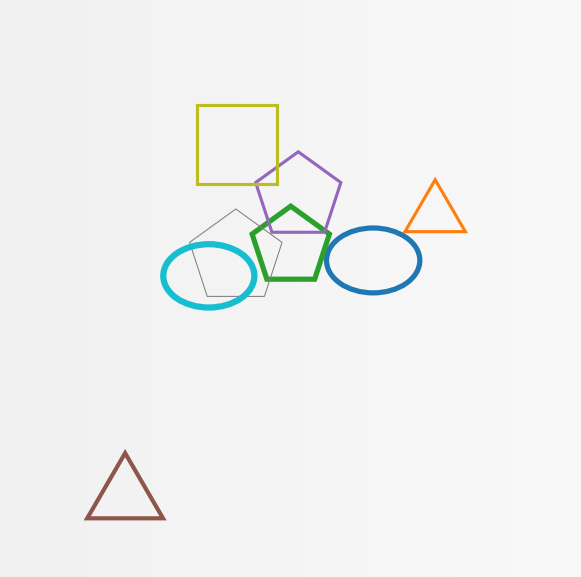[{"shape": "oval", "thickness": 2.5, "radius": 0.4, "center": [0.642, 0.548]}, {"shape": "triangle", "thickness": 1.5, "radius": 0.3, "center": [0.749, 0.628]}, {"shape": "pentagon", "thickness": 2.5, "radius": 0.35, "center": [0.5, 0.572]}, {"shape": "pentagon", "thickness": 1.5, "radius": 0.39, "center": [0.513, 0.659]}, {"shape": "triangle", "thickness": 2, "radius": 0.38, "center": [0.215, 0.139]}, {"shape": "pentagon", "thickness": 0.5, "radius": 0.42, "center": [0.406, 0.554]}, {"shape": "square", "thickness": 1.5, "radius": 0.34, "center": [0.407, 0.748]}, {"shape": "oval", "thickness": 3, "radius": 0.39, "center": [0.359, 0.521]}]